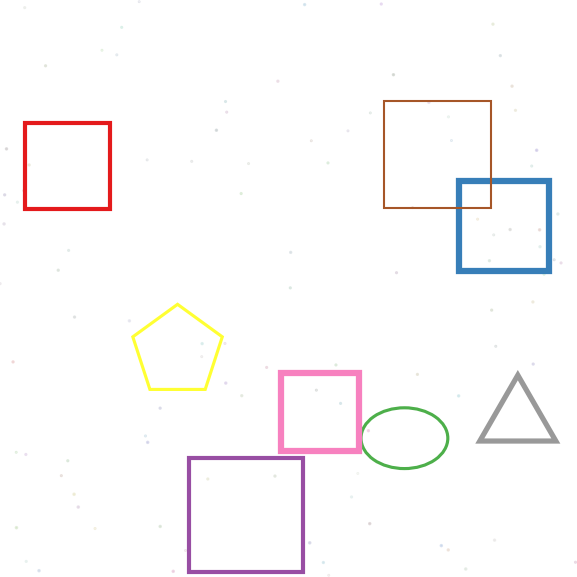[{"shape": "square", "thickness": 2, "radius": 0.37, "center": [0.117, 0.712]}, {"shape": "square", "thickness": 3, "radius": 0.39, "center": [0.873, 0.608]}, {"shape": "oval", "thickness": 1.5, "radius": 0.38, "center": [0.7, 0.24]}, {"shape": "square", "thickness": 2, "radius": 0.49, "center": [0.426, 0.107]}, {"shape": "pentagon", "thickness": 1.5, "radius": 0.41, "center": [0.307, 0.391]}, {"shape": "square", "thickness": 1, "radius": 0.47, "center": [0.758, 0.732]}, {"shape": "square", "thickness": 3, "radius": 0.34, "center": [0.554, 0.286]}, {"shape": "triangle", "thickness": 2.5, "radius": 0.38, "center": [0.897, 0.273]}]